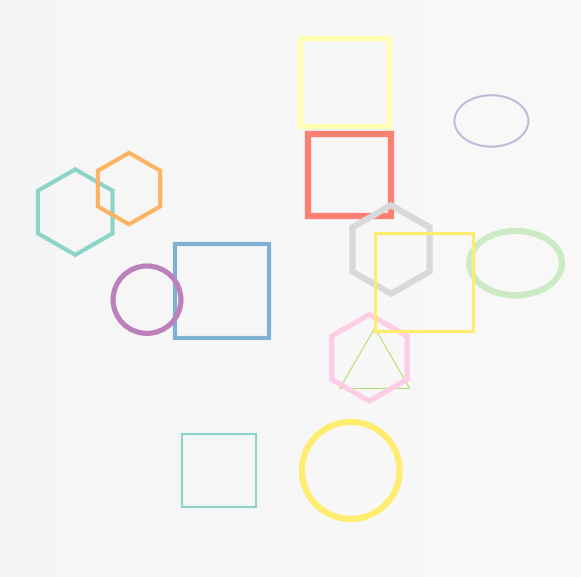[{"shape": "square", "thickness": 1, "radius": 0.32, "center": [0.376, 0.185]}, {"shape": "hexagon", "thickness": 2, "radius": 0.37, "center": [0.129, 0.632]}, {"shape": "square", "thickness": 2.5, "radius": 0.38, "center": [0.592, 0.857]}, {"shape": "oval", "thickness": 1, "radius": 0.32, "center": [0.845, 0.79]}, {"shape": "square", "thickness": 3, "radius": 0.36, "center": [0.602, 0.696]}, {"shape": "square", "thickness": 2, "radius": 0.41, "center": [0.382, 0.496]}, {"shape": "hexagon", "thickness": 2, "radius": 0.31, "center": [0.222, 0.673]}, {"shape": "triangle", "thickness": 0.5, "radius": 0.35, "center": [0.645, 0.361]}, {"shape": "hexagon", "thickness": 2.5, "radius": 0.37, "center": [0.636, 0.38]}, {"shape": "hexagon", "thickness": 3, "radius": 0.38, "center": [0.673, 0.567]}, {"shape": "circle", "thickness": 2.5, "radius": 0.29, "center": [0.253, 0.48]}, {"shape": "oval", "thickness": 3, "radius": 0.4, "center": [0.887, 0.543]}, {"shape": "square", "thickness": 1.5, "radius": 0.42, "center": [0.73, 0.511]}, {"shape": "circle", "thickness": 3, "radius": 0.42, "center": [0.603, 0.185]}]